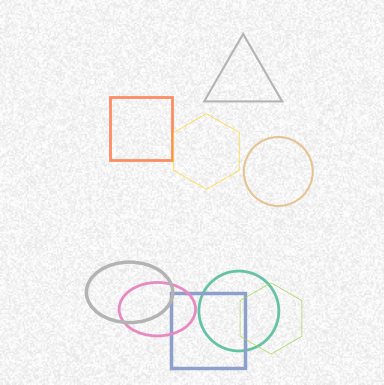[{"shape": "circle", "thickness": 2, "radius": 0.52, "center": [0.62, 0.192]}, {"shape": "square", "thickness": 2, "radius": 0.4, "center": [0.367, 0.666]}, {"shape": "square", "thickness": 2.5, "radius": 0.48, "center": [0.54, 0.142]}, {"shape": "oval", "thickness": 2, "radius": 0.5, "center": [0.409, 0.197]}, {"shape": "hexagon", "thickness": 0.5, "radius": 0.46, "center": [0.704, 0.173]}, {"shape": "hexagon", "thickness": 0.5, "radius": 0.49, "center": [0.536, 0.607]}, {"shape": "circle", "thickness": 1.5, "radius": 0.45, "center": [0.723, 0.555]}, {"shape": "oval", "thickness": 2.5, "radius": 0.56, "center": [0.337, 0.241]}, {"shape": "triangle", "thickness": 1.5, "radius": 0.58, "center": [0.632, 0.795]}]